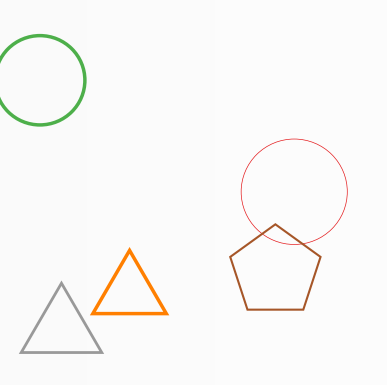[{"shape": "circle", "thickness": 0.5, "radius": 0.68, "center": [0.759, 0.502]}, {"shape": "circle", "thickness": 2.5, "radius": 0.58, "center": [0.103, 0.791]}, {"shape": "triangle", "thickness": 2.5, "radius": 0.55, "center": [0.334, 0.24]}, {"shape": "pentagon", "thickness": 1.5, "radius": 0.61, "center": [0.711, 0.295]}, {"shape": "triangle", "thickness": 2, "radius": 0.6, "center": [0.159, 0.144]}]